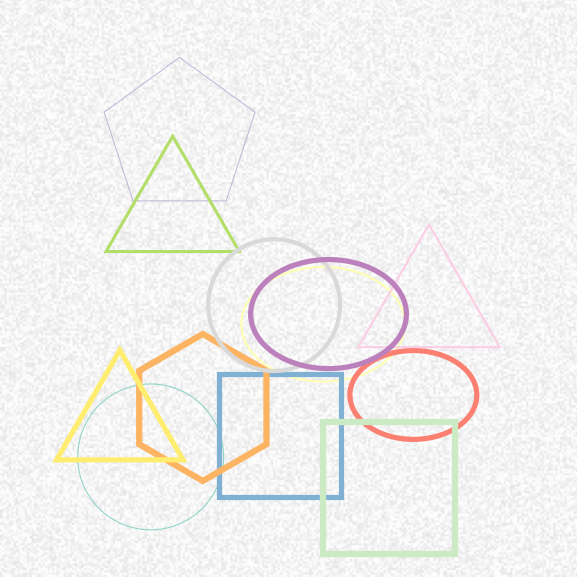[{"shape": "circle", "thickness": 0.5, "radius": 0.63, "center": [0.261, 0.208]}, {"shape": "oval", "thickness": 1, "radius": 0.71, "center": [0.56, 0.438]}, {"shape": "pentagon", "thickness": 0.5, "radius": 0.69, "center": [0.311, 0.762]}, {"shape": "oval", "thickness": 2.5, "radius": 0.55, "center": [0.716, 0.315]}, {"shape": "square", "thickness": 2.5, "radius": 0.53, "center": [0.485, 0.245]}, {"shape": "hexagon", "thickness": 3, "radius": 0.64, "center": [0.351, 0.294]}, {"shape": "triangle", "thickness": 1.5, "radius": 0.67, "center": [0.299, 0.63]}, {"shape": "triangle", "thickness": 1, "radius": 0.71, "center": [0.743, 0.469]}, {"shape": "circle", "thickness": 2, "radius": 0.57, "center": [0.475, 0.471]}, {"shape": "oval", "thickness": 2.5, "radius": 0.67, "center": [0.569, 0.455]}, {"shape": "square", "thickness": 3, "radius": 0.57, "center": [0.674, 0.154]}, {"shape": "triangle", "thickness": 2.5, "radius": 0.63, "center": [0.207, 0.266]}]